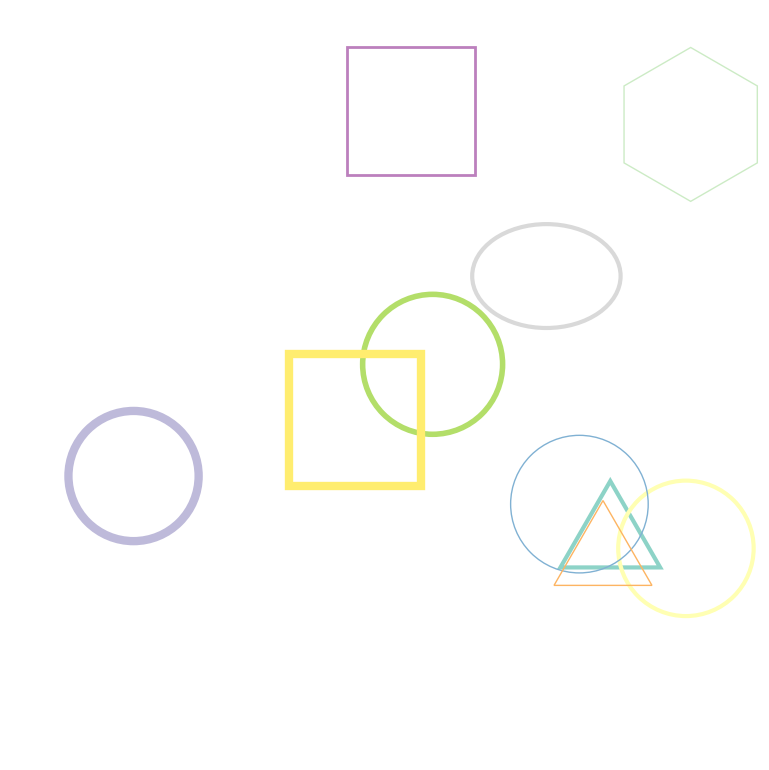[{"shape": "triangle", "thickness": 1.5, "radius": 0.37, "center": [0.793, 0.3]}, {"shape": "circle", "thickness": 1.5, "radius": 0.44, "center": [0.891, 0.288]}, {"shape": "circle", "thickness": 3, "radius": 0.42, "center": [0.173, 0.382]}, {"shape": "circle", "thickness": 0.5, "radius": 0.45, "center": [0.752, 0.345]}, {"shape": "triangle", "thickness": 0.5, "radius": 0.37, "center": [0.783, 0.276]}, {"shape": "circle", "thickness": 2, "radius": 0.45, "center": [0.562, 0.527]}, {"shape": "oval", "thickness": 1.5, "radius": 0.48, "center": [0.71, 0.641]}, {"shape": "square", "thickness": 1, "radius": 0.41, "center": [0.533, 0.856]}, {"shape": "hexagon", "thickness": 0.5, "radius": 0.5, "center": [0.897, 0.838]}, {"shape": "square", "thickness": 3, "radius": 0.43, "center": [0.461, 0.455]}]